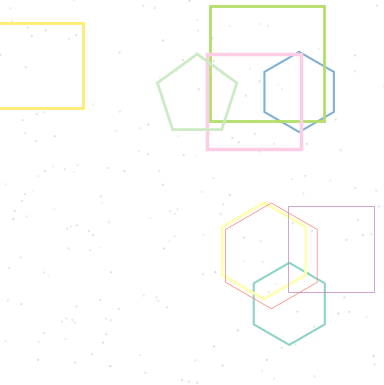[{"shape": "hexagon", "thickness": 1.5, "radius": 0.53, "center": [0.751, 0.211]}, {"shape": "hexagon", "thickness": 2, "radius": 0.63, "center": [0.686, 0.348]}, {"shape": "hexagon", "thickness": 0.5, "radius": 0.69, "center": [0.705, 0.335]}, {"shape": "hexagon", "thickness": 1.5, "radius": 0.52, "center": [0.777, 0.761]}, {"shape": "square", "thickness": 2, "radius": 0.74, "center": [0.694, 0.835]}, {"shape": "square", "thickness": 2.5, "radius": 0.61, "center": [0.659, 0.737]}, {"shape": "square", "thickness": 0.5, "radius": 0.56, "center": [0.86, 0.354]}, {"shape": "pentagon", "thickness": 2, "radius": 0.54, "center": [0.512, 0.751]}, {"shape": "square", "thickness": 2, "radius": 0.56, "center": [0.105, 0.83]}]